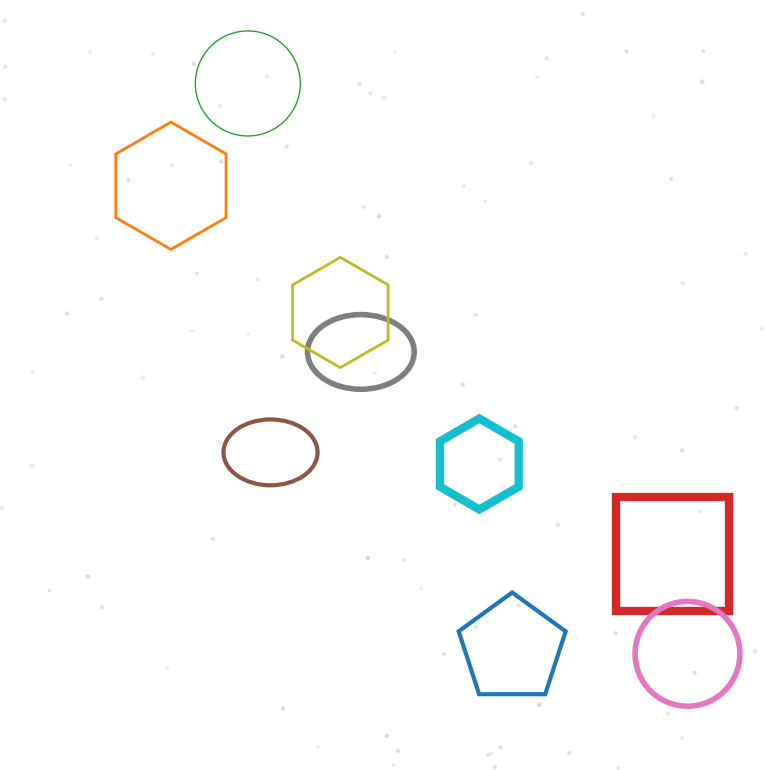[{"shape": "pentagon", "thickness": 1.5, "radius": 0.37, "center": [0.665, 0.158]}, {"shape": "hexagon", "thickness": 1, "radius": 0.41, "center": [0.222, 0.759]}, {"shape": "circle", "thickness": 0.5, "radius": 0.34, "center": [0.322, 0.892]}, {"shape": "square", "thickness": 3, "radius": 0.37, "center": [0.873, 0.281]}, {"shape": "oval", "thickness": 1.5, "radius": 0.31, "center": [0.351, 0.413]}, {"shape": "circle", "thickness": 2, "radius": 0.34, "center": [0.893, 0.151]}, {"shape": "oval", "thickness": 2, "radius": 0.35, "center": [0.469, 0.543]}, {"shape": "hexagon", "thickness": 1, "radius": 0.36, "center": [0.442, 0.594]}, {"shape": "hexagon", "thickness": 3, "radius": 0.3, "center": [0.622, 0.397]}]